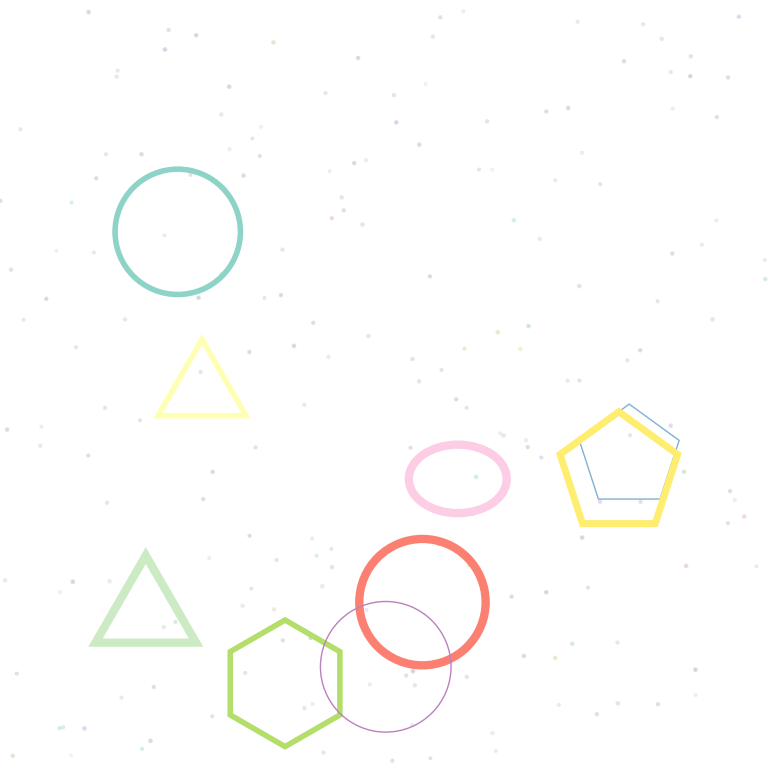[{"shape": "circle", "thickness": 2, "radius": 0.41, "center": [0.231, 0.699]}, {"shape": "triangle", "thickness": 2, "radius": 0.33, "center": [0.262, 0.493]}, {"shape": "circle", "thickness": 3, "radius": 0.41, "center": [0.549, 0.218]}, {"shape": "pentagon", "thickness": 0.5, "radius": 0.34, "center": [0.817, 0.407]}, {"shape": "hexagon", "thickness": 2, "radius": 0.41, "center": [0.37, 0.113]}, {"shape": "oval", "thickness": 3, "radius": 0.32, "center": [0.595, 0.378]}, {"shape": "circle", "thickness": 0.5, "radius": 0.42, "center": [0.501, 0.134]}, {"shape": "triangle", "thickness": 3, "radius": 0.38, "center": [0.189, 0.203]}, {"shape": "pentagon", "thickness": 2.5, "radius": 0.4, "center": [0.804, 0.385]}]